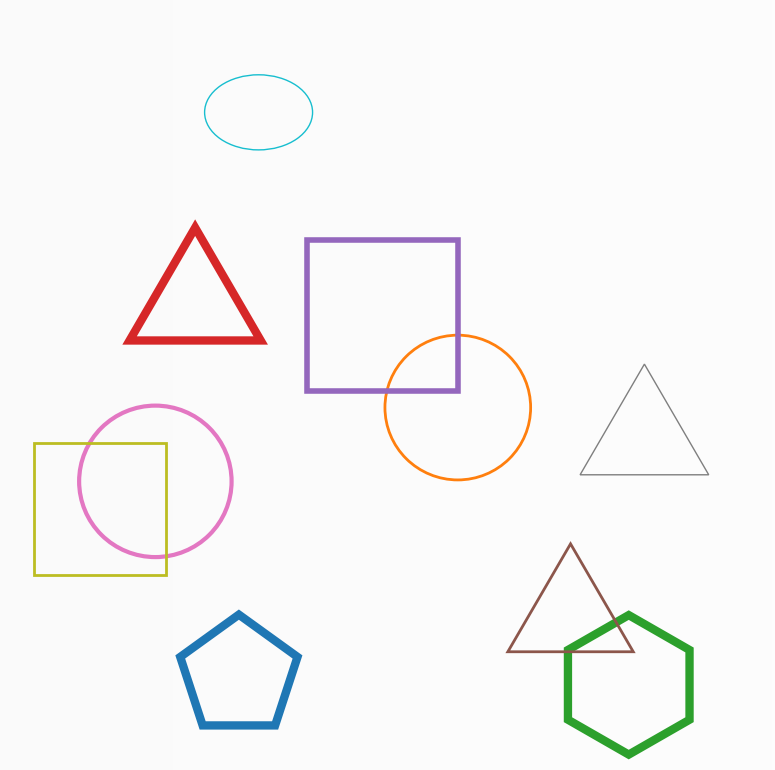[{"shape": "pentagon", "thickness": 3, "radius": 0.4, "center": [0.308, 0.122]}, {"shape": "circle", "thickness": 1, "radius": 0.47, "center": [0.591, 0.471]}, {"shape": "hexagon", "thickness": 3, "radius": 0.45, "center": [0.811, 0.111]}, {"shape": "triangle", "thickness": 3, "radius": 0.49, "center": [0.252, 0.607]}, {"shape": "square", "thickness": 2, "radius": 0.49, "center": [0.493, 0.59]}, {"shape": "triangle", "thickness": 1, "radius": 0.47, "center": [0.736, 0.2]}, {"shape": "circle", "thickness": 1.5, "radius": 0.49, "center": [0.2, 0.375]}, {"shape": "triangle", "thickness": 0.5, "radius": 0.48, "center": [0.831, 0.431]}, {"shape": "square", "thickness": 1, "radius": 0.43, "center": [0.129, 0.339]}, {"shape": "oval", "thickness": 0.5, "radius": 0.35, "center": [0.334, 0.854]}]